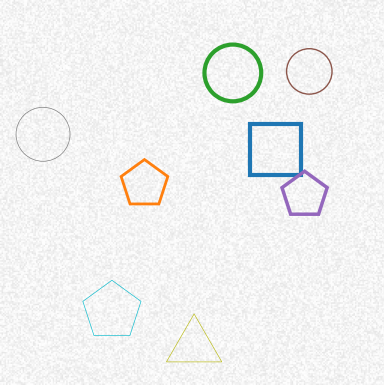[{"shape": "square", "thickness": 3, "radius": 0.33, "center": [0.715, 0.611]}, {"shape": "pentagon", "thickness": 2, "radius": 0.32, "center": [0.375, 0.522]}, {"shape": "circle", "thickness": 3, "radius": 0.37, "center": [0.605, 0.811]}, {"shape": "pentagon", "thickness": 2.5, "radius": 0.31, "center": [0.791, 0.494]}, {"shape": "circle", "thickness": 1, "radius": 0.3, "center": [0.803, 0.814]}, {"shape": "circle", "thickness": 0.5, "radius": 0.35, "center": [0.112, 0.651]}, {"shape": "triangle", "thickness": 0.5, "radius": 0.42, "center": [0.504, 0.102]}, {"shape": "pentagon", "thickness": 0.5, "radius": 0.4, "center": [0.291, 0.193]}]